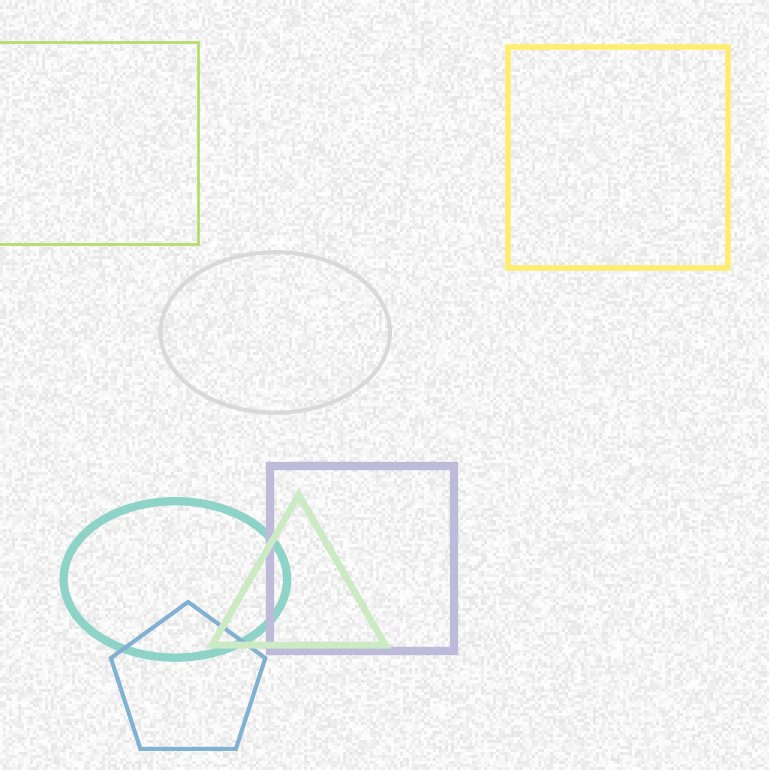[{"shape": "oval", "thickness": 3, "radius": 0.73, "center": [0.228, 0.248]}, {"shape": "square", "thickness": 3, "radius": 0.6, "center": [0.47, 0.275]}, {"shape": "pentagon", "thickness": 1.5, "radius": 0.53, "center": [0.244, 0.113]}, {"shape": "square", "thickness": 1, "radius": 0.66, "center": [0.125, 0.814]}, {"shape": "oval", "thickness": 1.5, "radius": 0.74, "center": [0.358, 0.568]}, {"shape": "triangle", "thickness": 2.5, "radius": 0.65, "center": [0.388, 0.227]}, {"shape": "square", "thickness": 2, "radius": 0.72, "center": [0.803, 0.796]}]